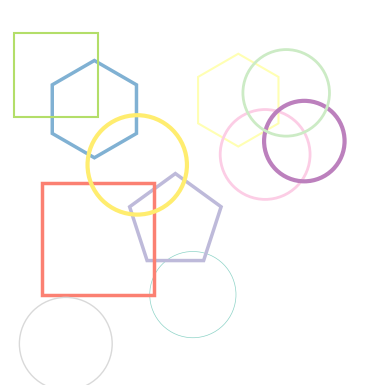[{"shape": "circle", "thickness": 0.5, "radius": 0.56, "center": [0.501, 0.235]}, {"shape": "hexagon", "thickness": 1.5, "radius": 0.6, "center": [0.619, 0.74]}, {"shape": "pentagon", "thickness": 2.5, "radius": 0.62, "center": [0.455, 0.424]}, {"shape": "square", "thickness": 2.5, "radius": 0.73, "center": [0.255, 0.38]}, {"shape": "hexagon", "thickness": 2.5, "radius": 0.63, "center": [0.245, 0.717]}, {"shape": "square", "thickness": 1.5, "radius": 0.54, "center": [0.146, 0.805]}, {"shape": "circle", "thickness": 2, "radius": 0.58, "center": [0.689, 0.599]}, {"shape": "circle", "thickness": 1, "radius": 0.6, "center": [0.171, 0.107]}, {"shape": "circle", "thickness": 3, "radius": 0.52, "center": [0.79, 0.634]}, {"shape": "circle", "thickness": 2, "radius": 0.56, "center": [0.743, 0.759]}, {"shape": "circle", "thickness": 3, "radius": 0.65, "center": [0.356, 0.572]}]